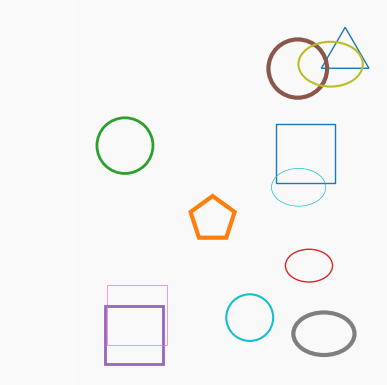[{"shape": "square", "thickness": 1, "radius": 0.38, "center": [0.788, 0.602]}, {"shape": "triangle", "thickness": 1, "radius": 0.35, "center": [0.891, 0.858]}, {"shape": "pentagon", "thickness": 3, "radius": 0.3, "center": [0.549, 0.431]}, {"shape": "circle", "thickness": 2, "radius": 0.36, "center": [0.322, 0.622]}, {"shape": "oval", "thickness": 1, "radius": 0.3, "center": [0.797, 0.31]}, {"shape": "square", "thickness": 2, "radius": 0.38, "center": [0.346, 0.131]}, {"shape": "circle", "thickness": 3, "radius": 0.38, "center": [0.768, 0.822]}, {"shape": "square", "thickness": 0.5, "radius": 0.39, "center": [0.354, 0.183]}, {"shape": "oval", "thickness": 3, "radius": 0.39, "center": [0.836, 0.133]}, {"shape": "oval", "thickness": 1.5, "radius": 0.42, "center": [0.853, 0.833]}, {"shape": "circle", "thickness": 1.5, "radius": 0.3, "center": [0.644, 0.175]}, {"shape": "oval", "thickness": 0.5, "radius": 0.35, "center": [0.771, 0.514]}]